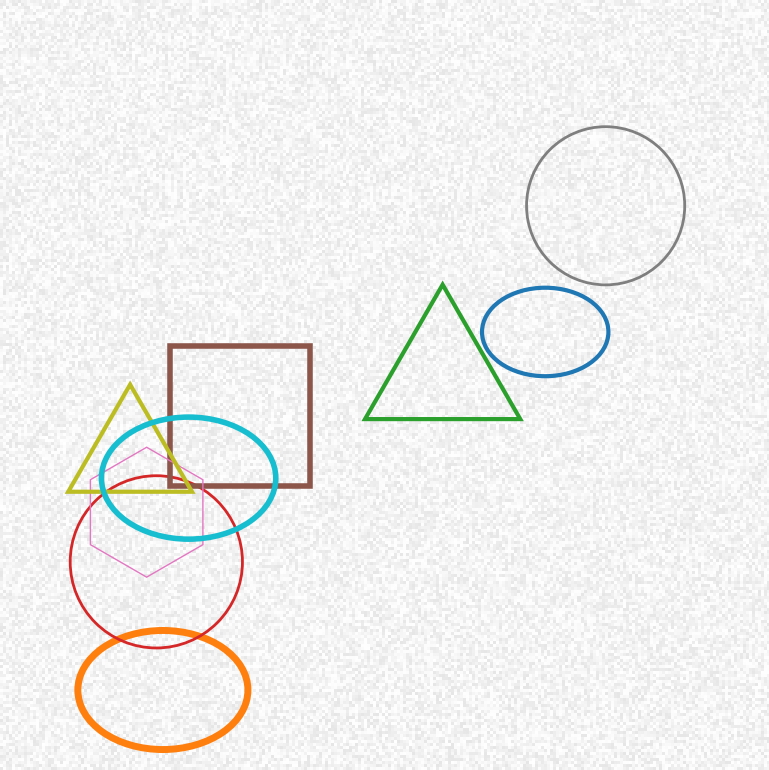[{"shape": "oval", "thickness": 1.5, "radius": 0.41, "center": [0.708, 0.569]}, {"shape": "oval", "thickness": 2.5, "radius": 0.55, "center": [0.212, 0.104]}, {"shape": "triangle", "thickness": 1.5, "radius": 0.58, "center": [0.575, 0.514]}, {"shape": "circle", "thickness": 1, "radius": 0.56, "center": [0.203, 0.27]}, {"shape": "square", "thickness": 2, "radius": 0.45, "center": [0.312, 0.46]}, {"shape": "hexagon", "thickness": 0.5, "radius": 0.42, "center": [0.19, 0.335]}, {"shape": "circle", "thickness": 1, "radius": 0.51, "center": [0.787, 0.733]}, {"shape": "triangle", "thickness": 1.5, "radius": 0.46, "center": [0.169, 0.408]}, {"shape": "oval", "thickness": 2, "radius": 0.57, "center": [0.245, 0.379]}]